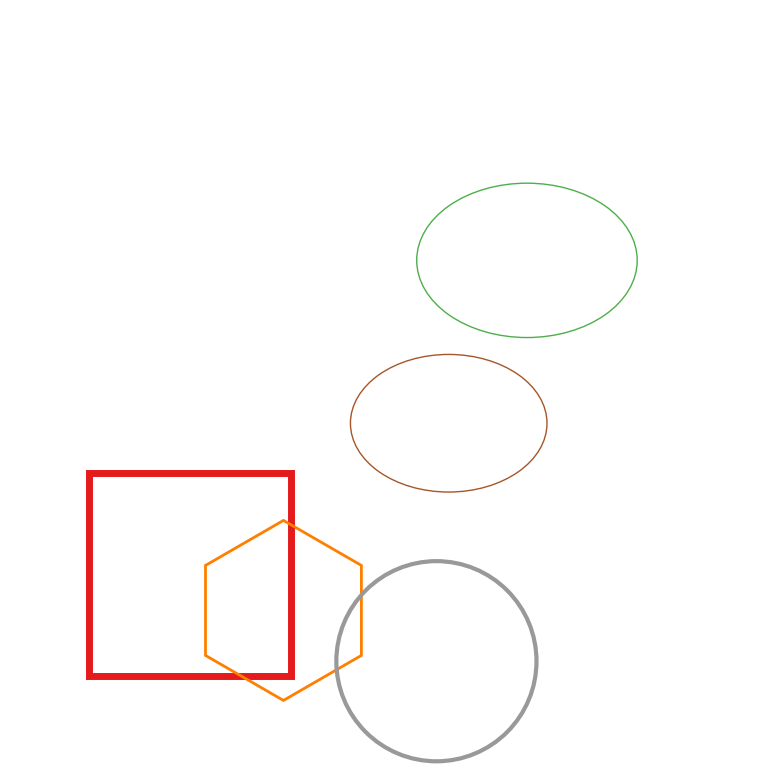[{"shape": "square", "thickness": 2.5, "radius": 0.66, "center": [0.247, 0.254]}, {"shape": "oval", "thickness": 0.5, "radius": 0.72, "center": [0.684, 0.662]}, {"shape": "hexagon", "thickness": 1, "radius": 0.58, "center": [0.368, 0.207]}, {"shape": "oval", "thickness": 0.5, "radius": 0.64, "center": [0.583, 0.45]}, {"shape": "circle", "thickness": 1.5, "radius": 0.65, "center": [0.567, 0.141]}]